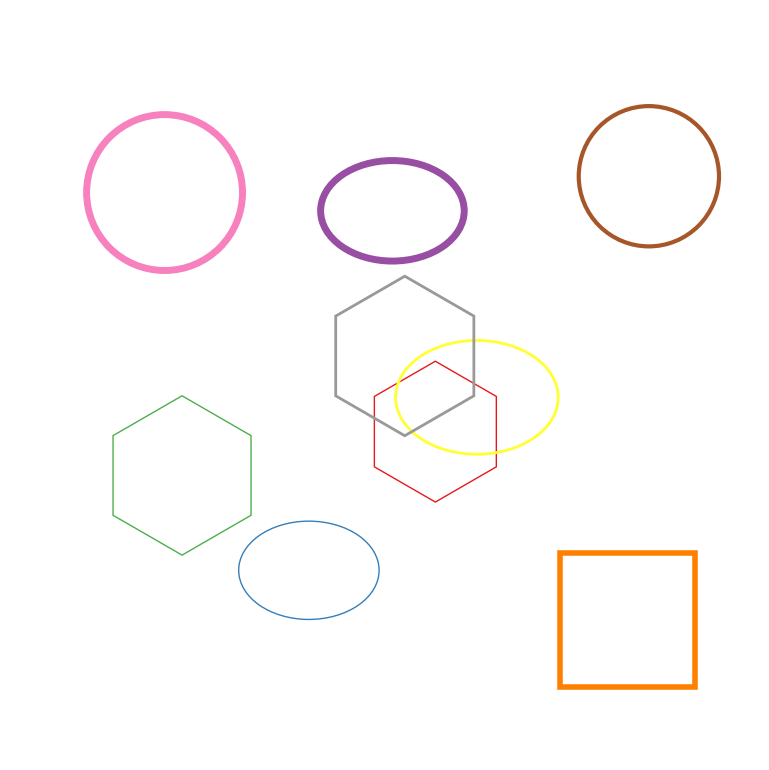[{"shape": "hexagon", "thickness": 0.5, "radius": 0.46, "center": [0.565, 0.439]}, {"shape": "oval", "thickness": 0.5, "radius": 0.46, "center": [0.401, 0.259]}, {"shape": "hexagon", "thickness": 0.5, "radius": 0.52, "center": [0.236, 0.383]}, {"shape": "oval", "thickness": 2.5, "radius": 0.47, "center": [0.51, 0.726]}, {"shape": "square", "thickness": 2, "radius": 0.44, "center": [0.815, 0.195]}, {"shape": "oval", "thickness": 1, "radius": 0.53, "center": [0.619, 0.484]}, {"shape": "circle", "thickness": 1.5, "radius": 0.46, "center": [0.843, 0.771]}, {"shape": "circle", "thickness": 2.5, "radius": 0.51, "center": [0.214, 0.75]}, {"shape": "hexagon", "thickness": 1, "radius": 0.52, "center": [0.526, 0.538]}]